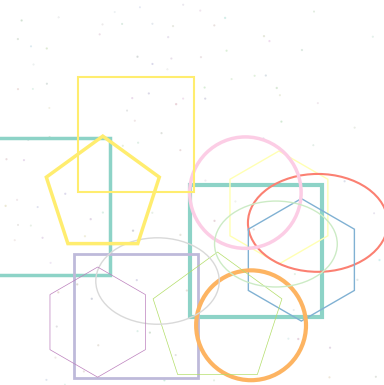[{"shape": "square", "thickness": 2.5, "radius": 0.89, "center": [0.107, 0.463]}, {"shape": "square", "thickness": 3, "radius": 0.86, "center": [0.666, 0.349]}, {"shape": "hexagon", "thickness": 1, "radius": 0.73, "center": [0.724, 0.461]}, {"shape": "square", "thickness": 2, "radius": 0.8, "center": [0.353, 0.18]}, {"shape": "oval", "thickness": 1.5, "radius": 0.91, "center": [0.826, 0.421]}, {"shape": "hexagon", "thickness": 1, "radius": 0.8, "center": [0.783, 0.325]}, {"shape": "circle", "thickness": 3, "radius": 0.71, "center": [0.652, 0.155]}, {"shape": "pentagon", "thickness": 0.5, "radius": 0.88, "center": [0.565, 0.169]}, {"shape": "circle", "thickness": 2.5, "radius": 0.72, "center": [0.637, 0.5]}, {"shape": "oval", "thickness": 1, "radius": 0.8, "center": [0.409, 0.27]}, {"shape": "hexagon", "thickness": 0.5, "radius": 0.72, "center": [0.254, 0.163]}, {"shape": "oval", "thickness": 1, "radius": 0.8, "center": [0.717, 0.366]}, {"shape": "pentagon", "thickness": 2.5, "radius": 0.77, "center": [0.267, 0.492]}, {"shape": "square", "thickness": 1.5, "radius": 0.75, "center": [0.354, 0.651]}]